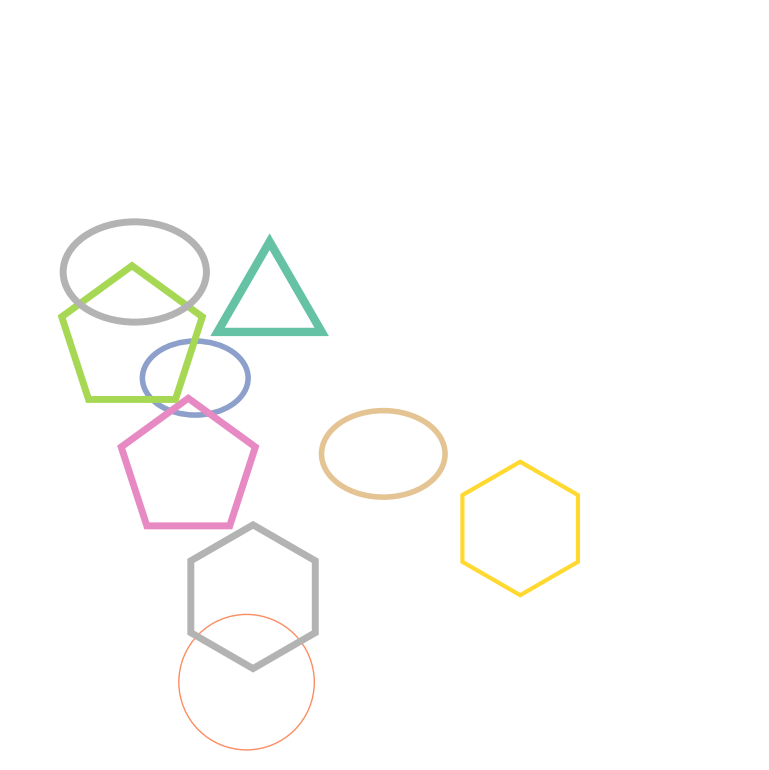[{"shape": "triangle", "thickness": 3, "radius": 0.39, "center": [0.35, 0.608]}, {"shape": "circle", "thickness": 0.5, "radius": 0.44, "center": [0.32, 0.114]}, {"shape": "oval", "thickness": 2, "radius": 0.34, "center": [0.254, 0.509]}, {"shape": "pentagon", "thickness": 2.5, "radius": 0.46, "center": [0.245, 0.391]}, {"shape": "pentagon", "thickness": 2.5, "radius": 0.48, "center": [0.171, 0.559]}, {"shape": "hexagon", "thickness": 1.5, "radius": 0.43, "center": [0.676, 0.314]}, {"shape": "oval", "thickness": 2, "radius": 0.4, "center": [0.498, 0.411]}, {"shape": "oval", "thickness": 2.5, "radius": 0.47, "center": [0.175, 0.647]}, {"shape": "hexagon", "thickness": 2.5, "radius": 0.47, "center": [0.329, 0.225]}]